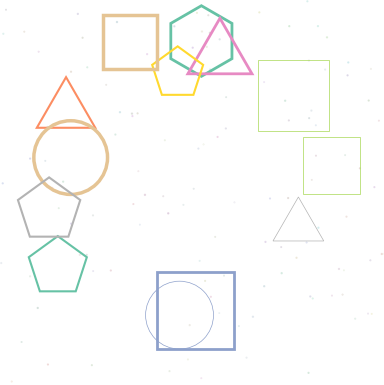[{"shape": "hexagon", "thickness": 2, "radius": 0.46, "center": [0.523, 0.893]}, {"shape": "pentagon", "thickness": 1.5, "radius": 0.4, "center": [0.15, 0.307]}, {"shape": "triangle", "thickness": 1.5, "radius": 0.44, "center": [0.172, 0.712]}, {"shape": "square", "thickness": 2, "radius": 0.5, "center": [0.507, 0.195]}, {"shape": "circle", "thickness": 0.5, "radius": 0.44, "center": [0.466, 0.181]}, {"shape": "triangle", "thickness": 2, "radius": 0.48, "center": [0.571, 0.856]}, {"shape": "square", "thickness": 0.5, "radius": 0.46, "center": [0.762, 0.752]}, {"shape": "square", "thickness": 0.5, "radius": 0.37, "center": [0.86, 0.57]}, {"shape": "pentagon", "thickness": 1.5, "radius": 0.35, "center": [0.461, 0.81]}, {"shape": "square", "thickness": 2.5, "radius": 0.35, "center": [0.337, 0.89]}, {"shape": "circle", "thickness": 2.5, "radius": 0.48, "center": [0.184, 0.591]}, {"shape": "pentagon", "thickness": 1.5, "radius": 0.43, "center": [0.128, 0.454]}, {"shape": "triangle", "thickness": 0.5, "radius": 0.38, "center": [0.775, 0.412]}]